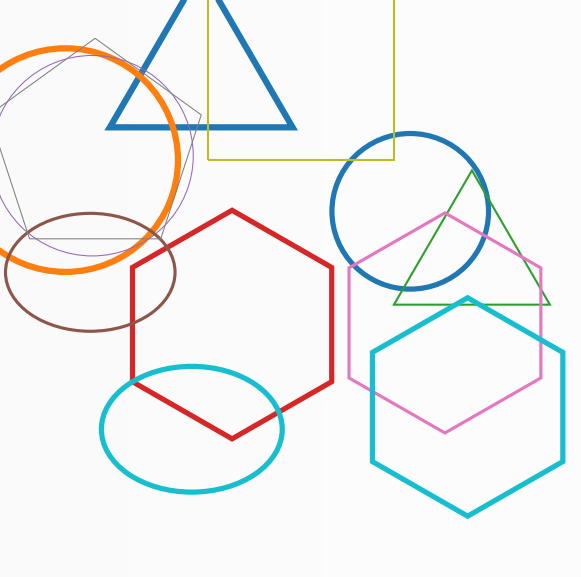[{"shape": "circle", "thickness": 2.5, "radius": 0.67, "center": [0.706, 0.633]}, {"shape": "triangle", "thickness": 3, "radius": 0.91, "center": [0.346, 0.869]}, {"shape": "circle", "thickness": 3, "radius": 0.97, "center": [0.113, 0.722]}, {"shape": "triangle", "thickness": 1, "radius": 0.77, "center": [0.812, 0.549]}, {"shape": "hexagon", "thickness": 2.5, "radius": 0.99, "center": [0.399, 0.437]}, {"shape": "circle", "thickness": 0.5, "radius": 0.87, "center": [0.159, 0.73]}, {"shape": "oval", "thickness": 1.5, "radius": 0.73, "center": [0.155, 0.528]}, {"shape": "hexagon", "thickness": 1.5, "radius": 0.95, "center": [0.765, 0.44]}, {"shape": "pentagon", "thickness": 0.5, "radius": 0.96, "center": [0.164, 0.741]}, {"shape": "square", "thickness": 1, "radius": 0.8, "center": [0.518, 0.881]}, {"shape": "hexagon", "thickness": 2.5, "radius": 0.95, "center": [0.805, 0.294]}, {"shape": "oval", "thickness": 2.5, "radius": 0.78, "center": [0.33, 0.256]}]